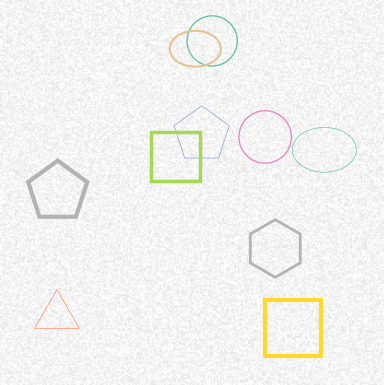[{"shape": "oval", "thickness": 0.5, "radius": 0.42, "center": [0.842, 0.611]}, {"shape": "circle", "thickness": 1, "radius": 0.33, "center": [0.551, 0.894]}, {"shape": "triangle", "thickness": 0.5, "radius": 0.34, "center": [0.148, 0.181]}, {"shape": "pentagon", "thickness": 0.5, "radius": 0.38, "center": [0.524, 0.65]}, {"shape": "circle", "thickness": 1, "radius": 0.34, "center": [0.689, 0.644]}, {"shape": "square", "thickness": 2.5, "radius": 0.32, "center": [0.456, 0.594]}, {"shape": "square", "thickness": 3, "radius": 0.36, "center": [0.762, 0.147]}, {"shape": "oval", "thickness": 1.5, "radius": 0.33, "center": [0.507, 0.873]}, {"shape": "pentagon", "thickness": 3, "radius": 0.4, "center": [0.15, 0.502]}, {"shape": "hexagon", "thickness": 2, "radius": 0.37, "center": [0.715, 0.355]}]